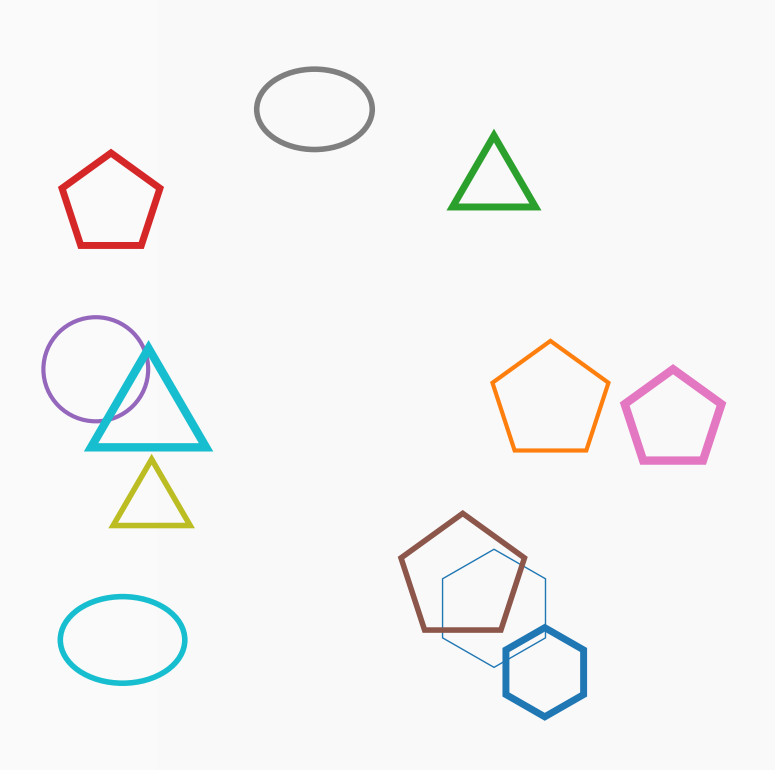[{"shape": "hexagon", "thickness": 0.5, "radius": 0.38, "center": [0.637, 0.21]}, {"shape": "hexagon", "thickness": 2.5, "radius": 0.29, "center": [0.703, 0.127]}, {"shape": "pentagon", "thickness": 1.5, "radius": 0.39, "center": [0.71, 0.479]}, {"shape": "triangle", "thickness": 2.5, "radius": 0.31, "center": [0.637, 0.762]}, {"shape": "pentagon", "thickness": 2.5, "radius": 0.33, "center": [0.143, 0.735]}, {"shape": "circle", "thickness": 1.5, "radius": 0.34, "center": [0.124, 0.52]}, {"shape": "pentagon", "thickness": 2, "radius": 0.42, "center": [0.597, 0.25]}, {"shape": "pentagon", "thickness": 3, "radius": 0.33, "center": [0.868, 0.455]}, {"shape": "oval", "thickness": 2, "radius": 0.37, "center": [0.406, 0.858]}, {"shape": "triangle", "thickness": 2, "radius": 0.29, "center": [0.196, 0.346]}, {"shape": "oval", "thickness": 2, "radius": 0.4, "center": [0.158, 0.169]}, {"shape": "triangle", "thickness": 3, "radius": 0.43, "center": [0.192, 0.462]}]